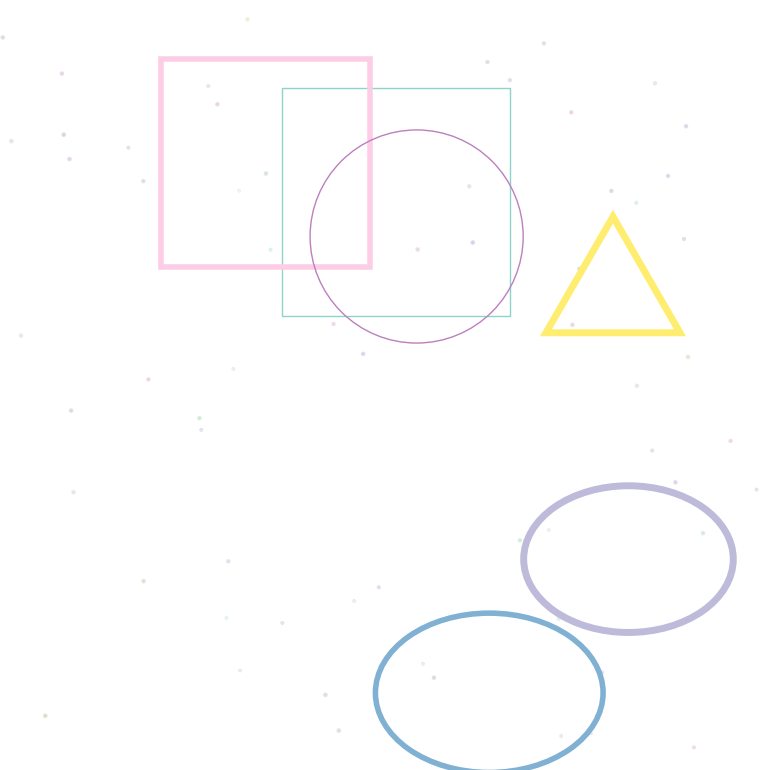[{"shape": "square", "thickness": 0.5, "radius": 0.74, "center": [0.514, 0.738]}, {"shape": "oval", "thickness": 2.5, "radius": 0.68, "center": [0.816, 0.274]}, {"shape": "oval", "thickness": 2, "radius": 0.74, "center": [0.635, 0.1]}, {"shape": "square", "thickness": 2, "radius": 0.68, "center": [0.345, 0.788]}, {"shape": "circle", "thickness": 0.5, "radius": 0.69, "center": [0.541, 0.693]}, {"shape": "triangle", "thickness": 2.5, "radius": 0.5, "center": [0.796, 0.618]}]